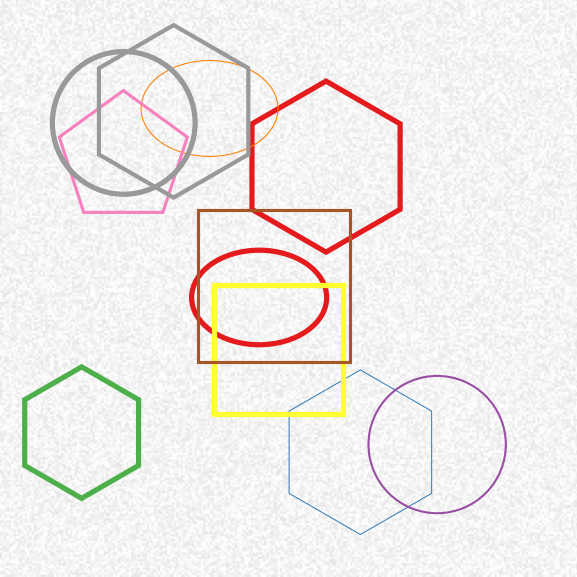[{"shape": "oval", "thickness": 2.5, "radius": 0.58, "center": [0.449, 0.484]}, {"shape": "hexagon", "thickness": 2.5, "radius": 0.74, "center": [0.565, 0.711]}, {"shape": "hexagon", "thickness": 0.5, "radius": 0.71, "center": [0.624, 0.216]}, {"shape": "hexagon", "thickness": 2.5, "radius": 0.57, "center": [0.141, 0.25]}, {"shape": "circle", "thickness": 1, "radius": 0.59, "center": [0.757, 0.229]}, {"shape": "oval", "thickness": 0.5, "radius": 0.59, "center": [0.363, 0.811]}, {"shape": "square", "thickness": 2.5, "radius": 0.56, "center": [0.483, 0.394]}, {"shape": "square", "thickness": 1.5, "radius": 0.66, "center": [0.474, 0.504]}, {"shape": "pentagon", "thickness": 1.5, "radius": 0.58, "center": [0.214, 0.726]}, {"shape": "hexagon", "thickness": 2, "radius": 0.75, "center": [0.301, 0.806]}, {"shape": "circle", "thickness": 2.5, "radius": 0.62, "center": [0.214, 0.786]}]